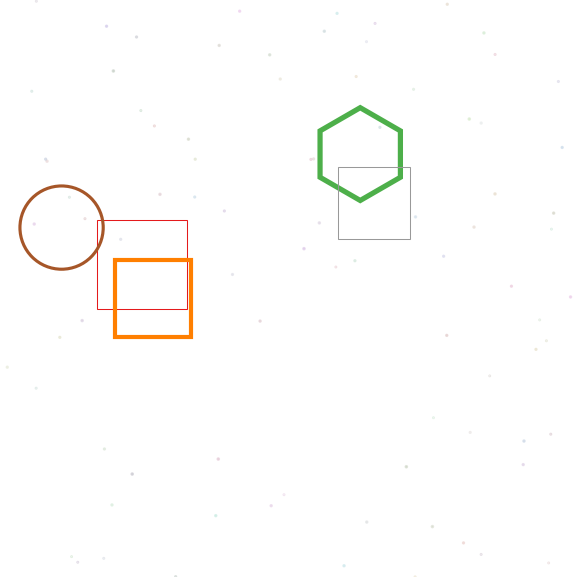[{"shape": "square", "thickness": 0.5, "radius": 0.39, "center": [0.246, 0.541]}, {"shape": "hexagon", "thickness": 2.5, "radius": 0.4, "center": [0.624, 0.732]}, {"shape": "square", "thickness": 2, "radius": 0.33, "center": [0.265, 0.482]}, {"shape": "circle", "thickness": 1.5, "radius": 0.36, "center": [0.107, 0.605]}, {"shape": "square", "thickness": 0.5, "radius": 0.31, "center": [0.647, 0.648]}]